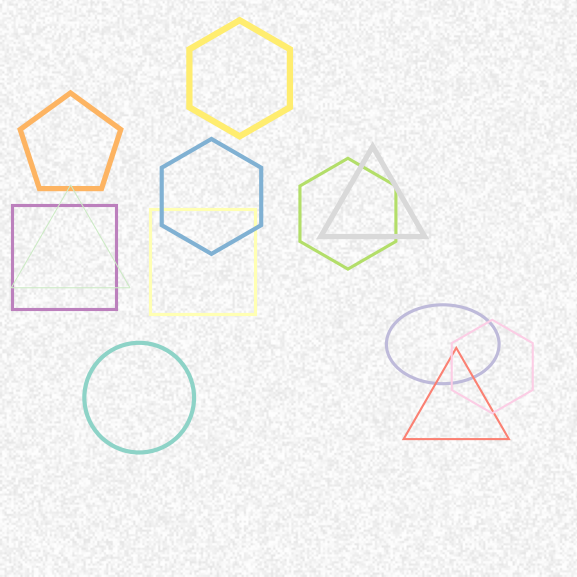[{"shape": "circle", "thickness": 2, "radius": 0.47, "center": [0.241, 0.311]}, {"shape": "square", "thickness": 1.5, "radius": 0.45, "center": [0.35, 0.547]}, {"shape": "oval", "thickness": 1.5, "radius": 0.49, "center": [0.767, 0.403]}, {"shape": "triangle", "thickness": 1, "radius": 0.53, "center": [0.79, 0.291]}, {"shape": "hexagon", "thickness": 2, "radius": 0.5, "center": [0.366, 0.659]}, {"shape": "pentagon", "thickness": 2.5, "radius": 0.46, "center": [0.122, 0.747]}, {"shape": "hexagon", "thickness": 1.5, "radius": 0.48, "center": [0.602, 0.629]}, {"shape": "hexagon", "thickness": 1, "radius": 0.4, "center": [0.852, 0.364]}, {"shape": "triangle", "thickness": 2.5, "radius": 0.52, "center": [0.645, 0.642]}, {"shape": "square", "thickness": 1.5, "radius": 0.45, "center": [0.111, 0.554]}, {"shape": "triangle", "thickness": 0.5, "radius": 0.59, "center": [0.122, 0.56]}, {"shape": "hexagon", "thickness": 3, "radius": 0.5, "center": [0.415, 0.864]}]